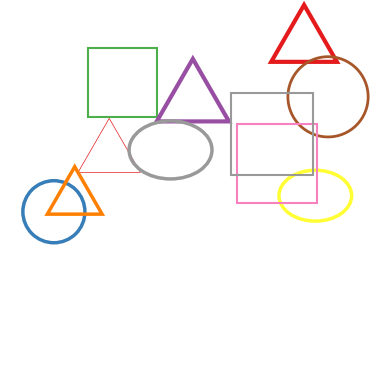[{"shape": "triangle", "thickness": 3, "radius": 0.49, "center": [0.79, 0.889]}, {"shape": "triangle", "thickness": 0.5, "radius": 0.47, "center": [0.284, 0.599]}, {"shape": "circle", "thickness": 2.5, "radius": 0.4, "center": [0.14, 0.45]}, {"shape": "square", "thickness": 1.5, "radius": 0.45, "center": [0.319, 0.785]}, {"shape": "triangle", "thickness": 3, "radius": 0.54, "center": [0.501, 0.739]}, {"shape": "triangle", "thickness": 2.5, "radius": 0.41, "center": [0.194, 0.485]}, {"shape": "oval", "thickness": 2.5, "radius": 0.47, "center": [0.819, 0.492]}, {"shape": "circle", "thickness": 2, "radius": 0.52, "center": [0.852, 0.749]}, {"shape": "square", "thickness": 1.5, "radius": 0.52, "center": [0.72, 0.575]}, {"shape": "oval", "thickness": 2.5, "radius": 0.54, "center": [0.443, 0.611]}, {"shape": "square", "thickness": 1.5, "radius": 0.53, "center": [0.707, 0.652]}]